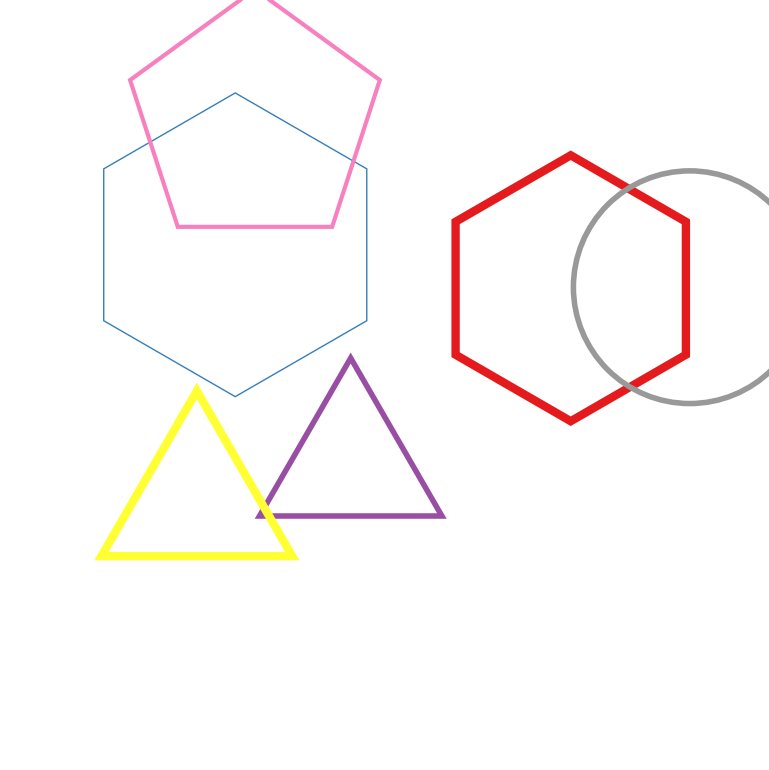[{"shape": "hexagon", "thickness": 3, "radius": 0.86, "center": [0.741, 0.626]}, {"shape": "hexagon", "thickness": 0.5, "radius": 0.99, "center": [0.306, 0.682]}, {"shape": "triangle", "thickness": 2, "radius": 0.68, "center": [0.455, 0.398]}, {"shape": "triangle", "thickness": 3, "radius": 0.72, "center": [0.256, 0.349]}, {"shape": "pentagon", "thickness": 1.5, "radius": 0.85, "center": [0.331, 0.843]}, {"shape": "circle", "thickness": 2, "radius": 0.76, "center": [0.896, 0.627]}]